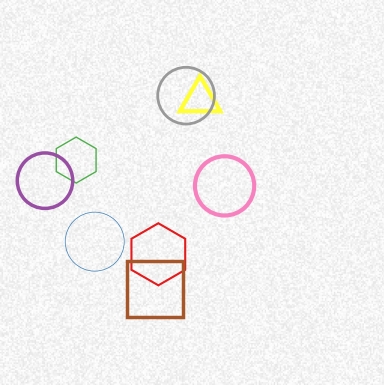[{"shape": "hexagon", "thickness": 1.5, "radius": 0.4, "center": [0.411, 0.34]}, {"shape": "circle", "thickness": 0.5, "radius": 0.38, "center": [0.246, 0.372]}, {"shape": "hexagon", "thickness": 1, "radius": 0.3, "center": [0.198, 0.584]}, {"shape": "circle", "thickness": 2.5, "radius": 0.36, "center": [0.117, 0.531]}, {"shape": "triangle", "thickness": 3, "radius": 0.3, "center": [0.52, 0.742]}, {"shape": "square", "thickness": 2.5, "radius": 0.36, "center": [0.403, 0.249]}, {"shape": "circle", "thickness": 3, "radius": 0.38, "center": [0.583, 0.517]}, {"shape": "circle", "thickness": 2, "radius": 0.37, "center": [0.483, 0.752]}]